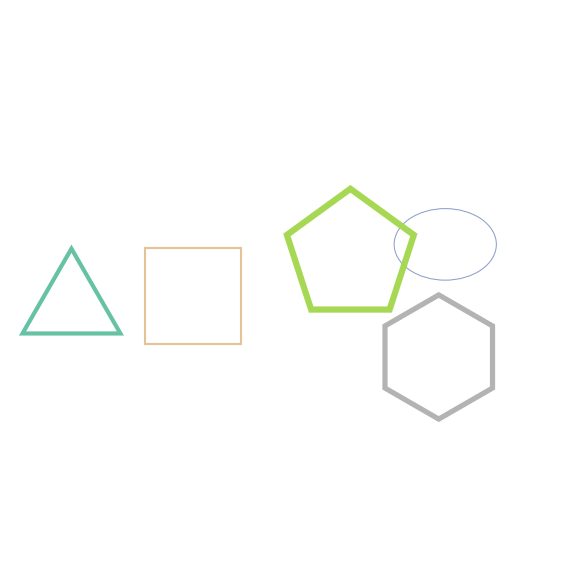[{"shape": "triangle", "thickness": 2, "radius": 0.49, "center": [0.124, 0.471]}, {"shape": "oval", "thickness": 0.5, "radius": 0.44, "center": [0.771, 0.576]}, {"shape": "pentagon", "thickness": 3, "radius": 0.58, "center": [0.607, 0.557]}, {"shape": "square", "thickness": 1, "radius": 0.41, "center": [0.334, 0.487]}, {"shape": "hexagon", "thickness": 2.5, "radius": 0.54, "center": [0.76, 0.381]}]